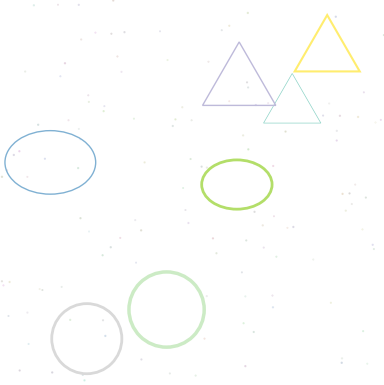[{"shape": "triangle", "thickness": 0.5, "radius": 0.43, "center": [0.759, 0.723]}, {"shape": "triangle", "thickness": 1, "radius": 0.55, "center": [0.621, 0.781]}, {"shape": "oval", "thickness": 1, "radius": 0.59, "center": [0.131, 0.578]}, {"shape": "oval", "thickness": 2, "radius": 0.46, "center": [0.615, 0.521]}, {"shape": "circle", "thickness": 2, "radius": 0.46, "center": [0.225, 0.12]}, {"shape": "circle", "thickness": 2.5, "radius": 0.49, "center": [0.433, 0.196]}, {"shape": "triangle", "thickness": 1.5, "radius": 0.49, "center": [0.85, 0.863]}]